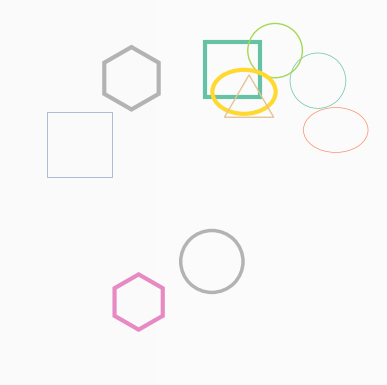[{"shape": "square", "thickness": 3, "radius": 0.35, "center": [0.601, 0.819]}, {"shape": "circle", "thickness": 0.5, "radius": 0.36, "center": [0.821, 0.79]}, {"shape": "oval", "thickness": 0.5, "radius": 0.42, "center": [0.866, 0.662]}, {"shape": "square", "thickness": 0.5, "radius": 0.42, "center": [0.205, 0.624]}, {"shape": "hexagon", "thickness": 3, "radius": 0.36, "center": [0.358, 0.216]}, {"shape": "circle", "thickness": 1, "radius": 0.35, "center": [0.71, 0.869]}, {"shape": "oval", "thickness": 3, "radius": 0.41, "center": [0.63, 0.762]}, {"shape": "triangle", "thickness": 1, "radius": 0.37, "center": [0.643, 0.732]}, {"shape": "circle", "thickness": 2.5, "radius": 0.4, "center": [0.547, 0.321]}, {"shape": "hexagon", "thickness": 3, "radius": 0.41, "center": [0.339, 0.797]}]